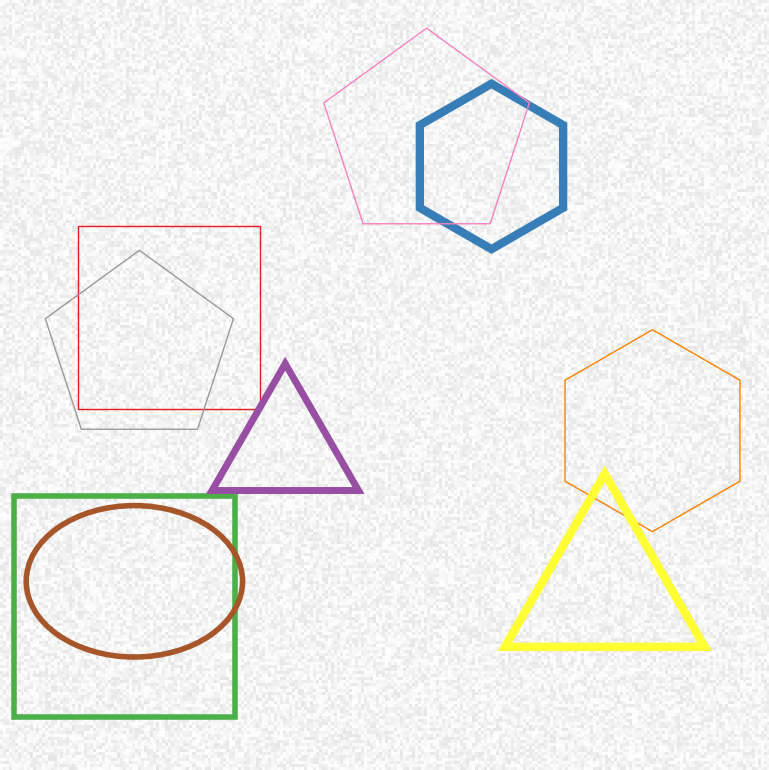[{"shape": "square", "thickness": 0.5, "radius": 0.59, "center": [0.219, 0.588]}, {"shape": "hexagon", "thickness": 3, "radius": 0.54, "center": [0.638, 0.784]}, {"shape": "square", "thickness": 2, "radius": 0.72, "center": [0.162, 0.212]}, {"shape": "triangle", "thickness": 2.5, "radius": 0.55, "center": [0.37, 0.418]}, {"shape": "hexagon", "thickness": 0.5, "radius": 0.66, "center": [0.847, 0.441]}, {"shape": "triangle", "thickness": 3, "radius": 0.75, "center": [0.785, 0.235]}, {"shape": "oval", "thickness": 2, "radius": 0.7, "center": [0.175, 0.245]}, {"shape": "pentagon", "thickness": 0.5, "radius": 0.7, "center": [0.554, 0.823]}, {"shape": "pentagon", "thickness": 0.5, "radius": 0.64, "center": [0.181, 0.546]}]